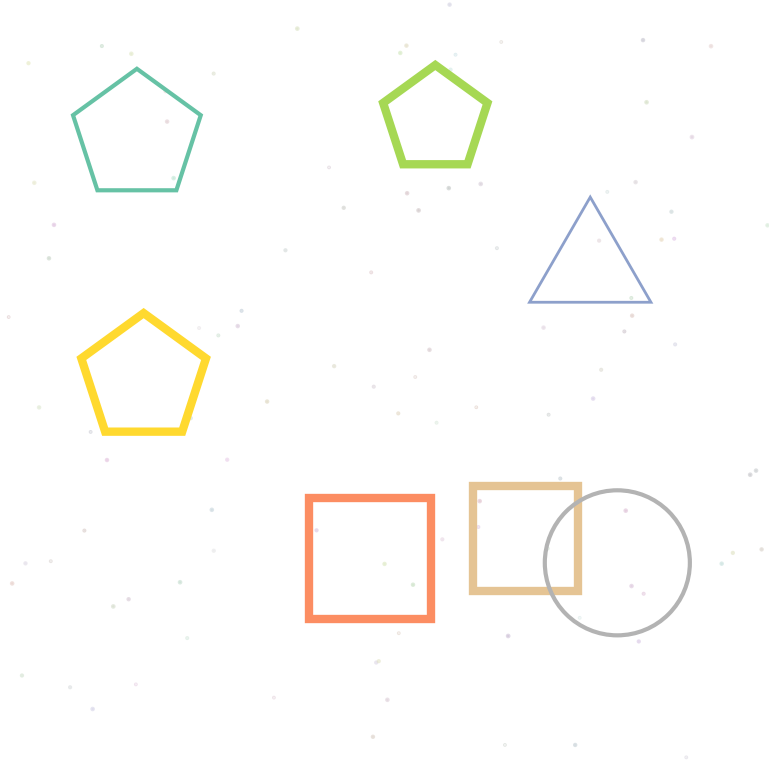[{"shape": "pentagon", "thickness": 1.5, "radius": 0.44, "center": [0.178, 0.823]}, {"shape": "square", "thickness": 3, "radius": 0.39, "center": [0.481, 0.275]}, {"shape": "triangle", "thickness": 1, "radius": 0.46, "center": [0.767, 0.653]}, {"shape": "pentagon", "thickness": 3, "radius": 0.36, "center": [0.565, 0.844]}, {"shape": "pentagon", "thickness": 3, "radius": 0.43, "center": [0.187, 0.508]}, {"shape": "square", "thickness": 3, "radius": 0.34, "center": [0.683, 0.301]}, {"shape": "circle", "thickness": 1.5, "radius": 0.47, "center": [0.802, 0.269]}]